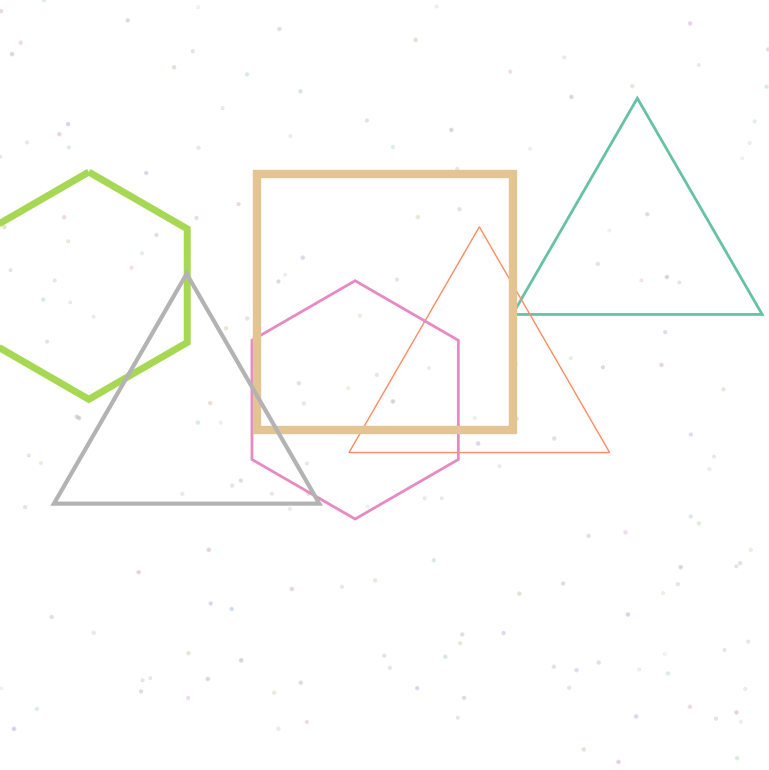[{"shape": "triangle", "thickness": 1, "radius": 0.94, "center": [0.828, 0.685]}, {"shape": "triangle", "thickness": 0.5, "radius": 0.98, "center": [0.623, 0.51]}, {"shape": "hexagon", "thickness": 1, "radius": 0.77, "center": [0.461, 0.481]}, {"shape": "hexagon", "thickness": 2.5, "radius": 0.74, "center": [0.115, 0.629]}, {"shape": "square", "thickness": 3, "radius": 0.83, "center": [0.499, 0.607]}, {"shape": "triangle", "thickness": 1.5, "radius": 1.0, "center": [0.242, 0.445]}]